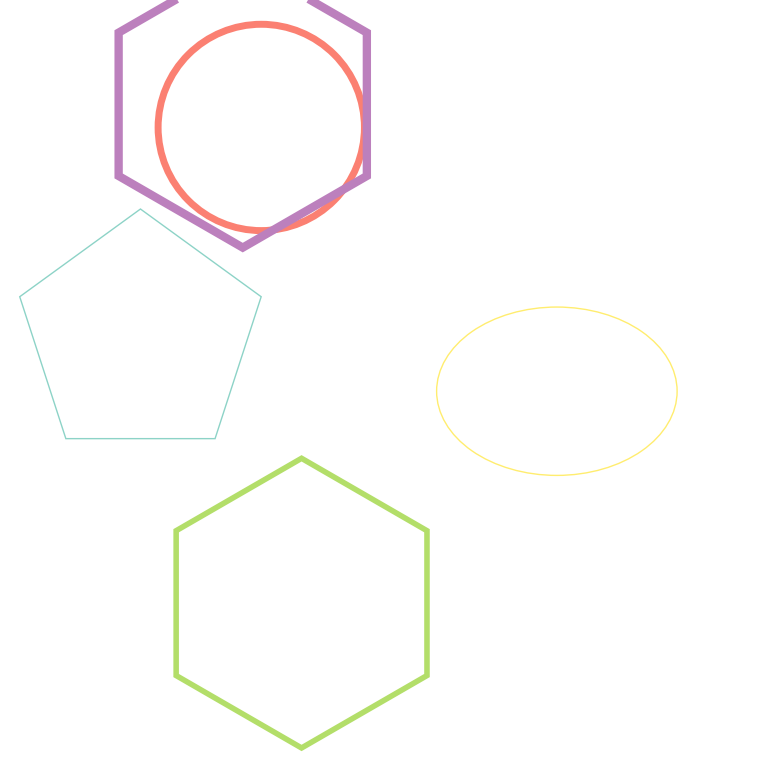[{"shape": "pentagon", "thickness": 0.5, "radius": 0.82, "center": [0.182, 0.564]}, {"shape": "circle", "thickness": 2.5, "radius": 0.67, "center": [0.339, 0.834]}, {"shape": "hexagon", "thickness": 2, "radius": 0.94, "center": [0.392, 0.217]}, {"shape": "hexagon", "thickness": 3, "radius": 0.93, "center": [0.315, 0.865]}, {"shape": "oval", "thickness": 0.5, "radius": 0.78, "center": [0.723, 0.492]}]